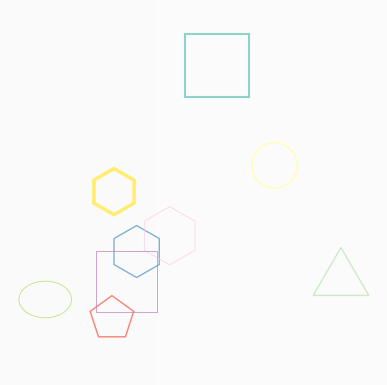[{"shape": "square", "thickness": 1.5, "radius": 0.41, "center": [0.56, 0.83]}, {"shape": "circle", "thickness": 1, "radius": 0.29, "center": [0.708, 0.57]}, {"shape": "pentagon", "thickness": 1, "radius": 0.3, "center": [0.289, 0.173]}, {"shape": "hexagon", "thickness": 1, "radius": 0.34, "center": [0.353, 0.347]}, {"shape": "oval", "thickness": 0.5, "radius": 0.34, "center": [0.117, 0.222]}, {"shape": "hexagon", "thickness": 0.5, "radius": 0.38, "center": [0.438, 0.388]}, {"shape": "square", "thickness": 0.5, "radius": 0.39, "center": [0.325, 0.269]}, {"shape": "triangle", "thickness": 1, "radius": 0.41, "center": [0.88, 0.274]}, {"shape": "hexagon", "thickness": 2.5, "radius": 0.3, "center": [0.294, 0.502]}]